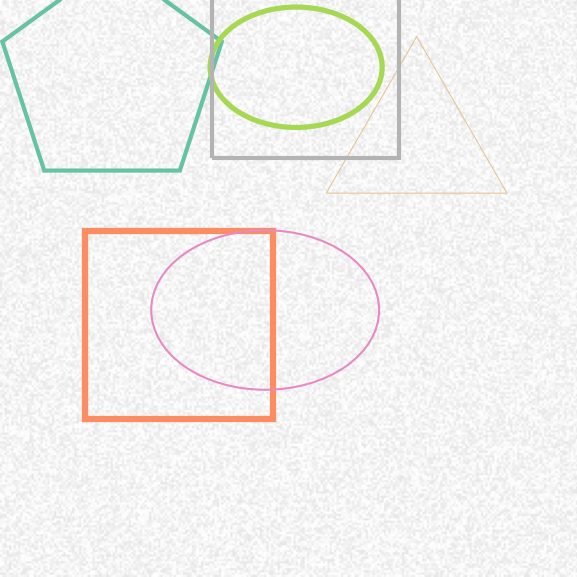[{"shape": "pentagon", "thickness": 2, "radius": 1.0, "center": [0.194, 0.865]}, {"shape": "square", "thickness": 3, "radius": 0.81, "center": [0.311, 0.436]}, {"shape": "oval", "thickness": 1, "radius": 0.99, "center": [0.459, 0.462]}, {"shape": "oval", "thickness": 2.5, "radius": 0.74, "center": [0.513, 0.883]}, {"shape": "triangle", "thickness": 0.5, "radius": 0.9, "center": [0.721, 0.755]}, {"shape": "square", "thickness": 2, "radius": 0.81, "center": [0.528, 0.887]}]